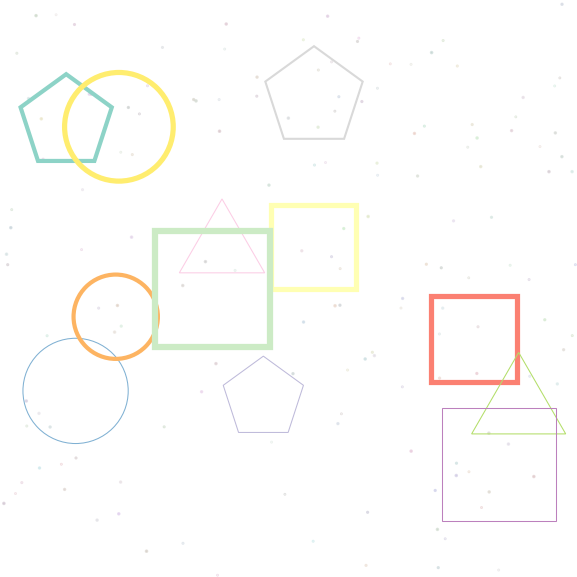[{"shape": "pentagon", "thickness": 2, "radius": 0.42, "center": [0.115, 0.788]}, {"shape": "square", "thickness": 2.5, "radius": 0.36, "center": [0.543, 0.572]}, {"shape": "pentagon", "thickness": 0.5, "radius": 0.37, "center": [0.456, 0.309]}, {"shape": "square", "thickness": 2.5, "radius": 0.37, "center": [0.821, 0.411]}, {"shape": "circle", "thickness": 0.5, "radius": 0.46, "center": [0.131, 0.322]}, {"shape": "circle", "thickness": 2, "radius": 0.37, "center": [0.2, 0.451]}, {"shape": "triangle", "thickness": 0.5, "radius": 0.47, "center": [0.898, 0.295]}, {"shape": "triangle", "thickness": 0.5, "radius": 0.43, "center": [0.384, 0.569]}, {"shape": "pentagon", "thickness": 1, "radius": 0.44, "center": [0.544, 0.83]}, {"shape": "square", "thickness": 0.5, "radius": 0.49, "center": [0.864, 0.195]}, {"shape": "square", "thickness": 3, "radius": 0.5, "center": [0.368, 0.499]}, {"shape": "circle", "thickness": 2.5, "radius": 0.47, "center": [0.206, 0.78]}]